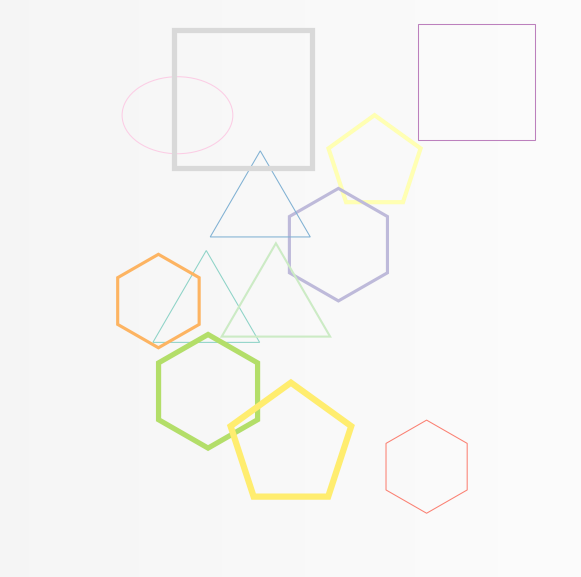[{"shape": "triangle", "thickness": 0.5, "radius": 0.53, "center": [0.355, 0.459]}, {"shape": "pentagon", "thickness": 2, "radius": 0.42, "center": [0.644, 0.716]}, {"shape": "hexagon", "thickness": 1.5, "radius": 0.49, "center": [0.582, 0.575]}, {"shape": "hexagon", "thickness": 0.5, "radius": 0.4, "center": [0.734, 0.191]}, {"shape": "triangle", "thickness": 0.5, "radius": 0.5, "center": [0.448, 0.639]}, {"shape": "hexagon", "thickness": 1.5, "radius": 0.4, "center": [0.273, 0.478]}, {"shape": "hexagon", "thickness": 2.5, "radius": 0.49, "center": [0.358, 0.322]}, {"shape": "oval", "thickness": 0.5, "radius": 0.48, "center": [0.305, 0.8]}, {"shape": "square", "thickness": 2.5, "radius": 0.6, "center": [0.418, 0.828]}, {"shape": "square", "thickness": 0.5, "radius": 0.5, "center": [0.819, 0.858]}, {"shape": "triangle", "thickness": 1, "radius": 0.54, "center": [0.475, 0.47]}, {"shape": "pentagon", "thickness": 3, "radius": 0.55, "center": [0.5, 0.227]}]